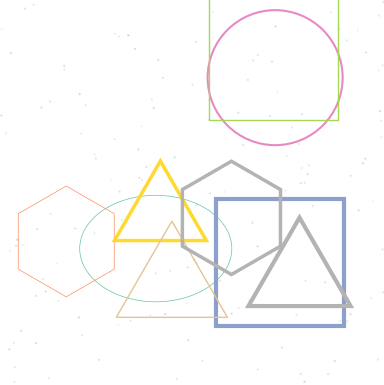[{"shape": "oval", "thickness": 0.5, "radius": 0.99, "center": [0.405, 0.354]}, {"shape": "hexagon", "thickness": 0.5, "radius": 0.72, "center": [0.172, 0.373]}, {"shape": "square", "thickness": 3, "radius": 0.83, "center": [0.726, 0.318]}, {"shape": "circle", "thickness": 1.5, "radius": 0.88, "center": [0.715, 0.798]}, {"shape": "square", "thickness": 1, "radius": 0.84, "center": [0.71, 0.856]}, {"shape": "triangle", "thickness": 2.5, "radius": 0.69, "center": [0.417, 0.444]}, {"shape": "triangle", "thickness": 1, "radius": 0.83, "center": [0.446, 0.259]}, {"shape": "triangle", "thickness": 3, "radius": 0.77, "center": [0.778, 0.282]}, {"shape": "hexagon", "thickness": 2.5, "radius": 0.74, "center": [0.601, 0.434]}]